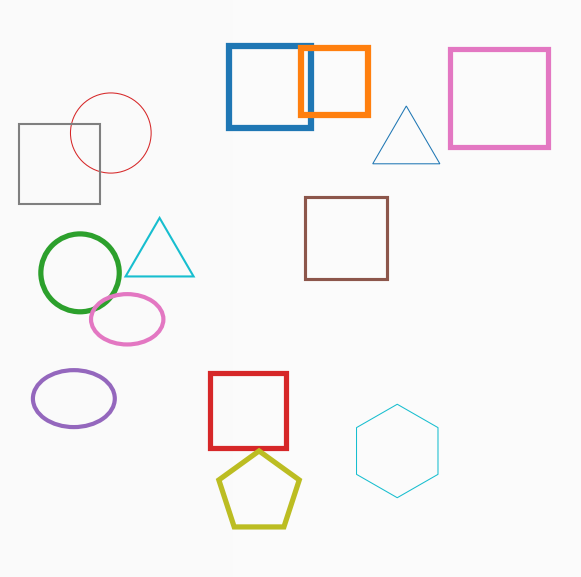[{"shape": "square", "thickness": 3, "radius": 0.35, "center": [0.465, 0.848]}, {"shape": "triangle", "thickness": 0.5, "radius": 0.33, "center": [0.699, 0.749]}, {"shape": "square", "thickness": 3, "radius": 0.29, "center": [0.576, 0.858]}, {"shape": "circle", "thickness": 2.5, "radius": 0.34, "center": [0.138, 0.527]}, {"shape": "square", "thickness": 2.5, "radius": 0.33, "center": [0.427, 0.289]}, {"shape": "circle", "thickness": 0.5, "radius": 0.35, "center": [0.191, 0.769]}, {"shape": "oval", "thickness": 2, "radius": 0.35, "center": [0.127, 0.309]}, {"shape": "square", "thickness": 1.5, "radius": 0.35, "center": [0.596, 0.587]}, {"shape": "oval", "thickness": 2, "radius": 0.31, "center": [0.219, 0.446]}, {"shape": "square", "thickness": 2.5, "radius": 0.42, "center": [0.858, 0.83]}, {"shape": "square", "thickness": 1, "radius": 0.35, "center": [0.103, 0.715]}, {"shape": "pentagon", "thickness": 2.5, "radius": 0.36, "center": [0.446, 0.146]}, {"shape": "triangle", "thickness": 1, "radius": 0.34, "center": [0.275, 0.554]}, {"shape": "hexagon", "thickness": 0.5, "radius": 0.4, "center": [0.683, 0.218]}]